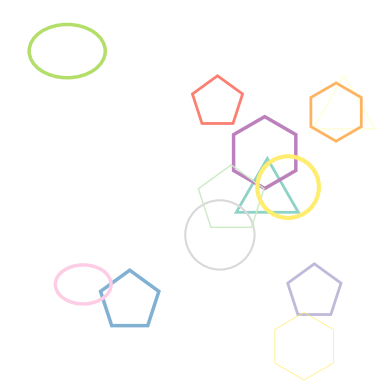[{"shape": "triangle", "thickness": 2, "radius": 0.47, "center": [0.694, 0.495]}, {"shape": "triangle", "thickness": 0.5, "radius": 0.47, "center": [0.893, 0.712]}, {"shape": "pentagon", "thickness": 2, "radius": 0.36, "center": [0.816, 0.242]}, {"shape": "pentagon", "thickness": 2, "radius": 0.34, "center": [0.565, 0.735]}, {"shape": "pentagon", "thickness": 2.5, "radius": 0.4, "center": [0.337, 0.219]}, {"shape": "hexagon", "thickness": 2, "radius": 0.38, "center": [0.873, 0.709]}, {"shape": "oval", "thickness": 2.5, "radius": 0.49, "center": [0.175, 0.867]}, {"shape": "oval", "thickness": 2.5, "radius": 0.36, "center": [0.216, 0.261]}, {"shape": "circle", "thickness": 1.5, "radius": 0.45, "center": [0.571, 0.39]}, {"shape": "hexagon", "thickness": 2.5, "radius": 0.47, "center": [0.688, 0.604]}, {"shape": "pentagon", "thickness": 1, "radius": 0.45, "center": [0.601, 0.482]}, {"shape": "hexagon", "thickness": 0.5, "radius": 0.44, "center": [0.79, 0.101]}, {"shape": "circle", "thickness": 3, "radius": 0.4, "center": [0.748, 0.514]}]